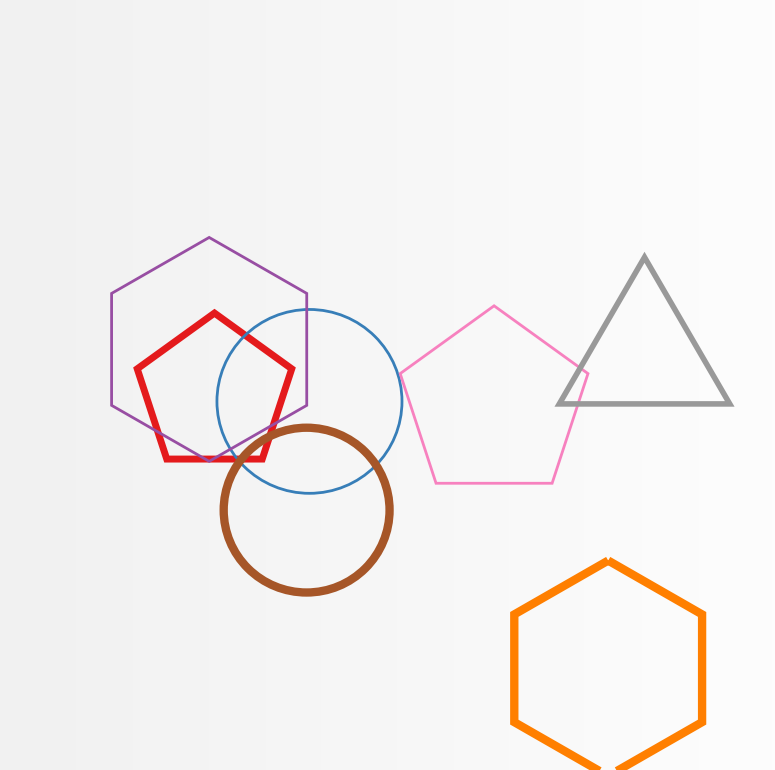[{"shape": "pentagon", "thickness": 2.5, "radius": 0.52, "center": [0.277, 0.489]}, {"shape": "circle", "thickness": 1, "radius": 0.6, "center": [0.399, 0.479]}, {"shape": "hexagon", "thickness": 1, "radius": 0.73, "center": [0.27, 0.546]}, {"shape": "hexagon", "thickness": 3, "radius": 0.7, "center": [0.785, 0.132]}, {"shape": "circle", "thickness": 3, "radius": 0.54, "center": [0.396, 0.338]}, {"shape": "pentagon", "thickness": 1, "radius": 0.64, "center": [0.638, 0.475]}, {"shape": "triangle", "thickness": 2, "radius": 0.63, "center": [0.832, 0.539]}]